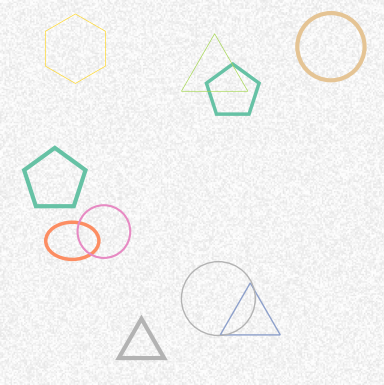[{"shape": "pentagon", "thickness": 3, "radius": 0.42, "center": [0.142, 0.532]}, {"shape": "pentagon", "thickness": 2.5, "radius": 0.36, "center": [0.605, 0.762]}, {"shape": "oval", "thickness": 2.5, "radius": 0.35, "center": [0.188, 0.374]}, {"shape": "triangle", "thickness": 1, "radius": 0.45, "center": [0.65, 0.175]}, {"shape": "circle", "thickness": 1.5, "radius": 0.34, "center": [0.27, 0.399]}, {"shape": "triangle", "thickness": 0.5, "radius": 0.5, "center": [0.558, 0.813]}, {"shape": "hexagon", "thickness": 0.5, "radius": 0.45, "center": [0.196, 0.873]}, {"shape": "circle", "thickness": 3, "radius": 0.44, "center": [0.86, 0.879]}, {"shape": "circle", "thickness": 1, "radius": 0.48, "center": [0.567, 0.224]}, {"shape": "triangle", "thickness": 3, "radius": 0.34, "center": [0.367, 0.104]}]